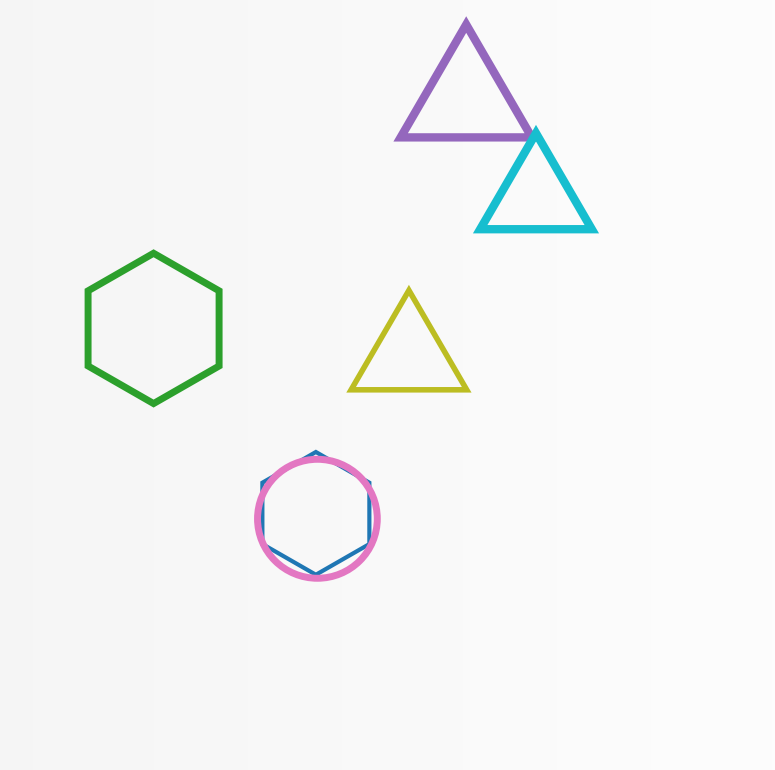[{"shape": "hexagon", "thickness": 1.5, "radius": 0.4, "center": [0.408, 0.333]}, {"shape": "hexagon", "thickness": 2.5, "radius": 0.49, "center": [0.198, 0.573]}, {"shape": "triangle", "thickness": 3, "radius": 0.49, "center": [0.602, 0.87]}, {"shape": "circle", "thickness": 2.5, "radius": 0.39, "center": [0.41, 0.326]}, {"shape": "triangle", "thickness": 2, "radius": 0.43, "center": [0.528, 0.537]}, {"shape": "triangle", "thickness": 3, "radius": 0.42, "center": [0.692, 0.744]}]